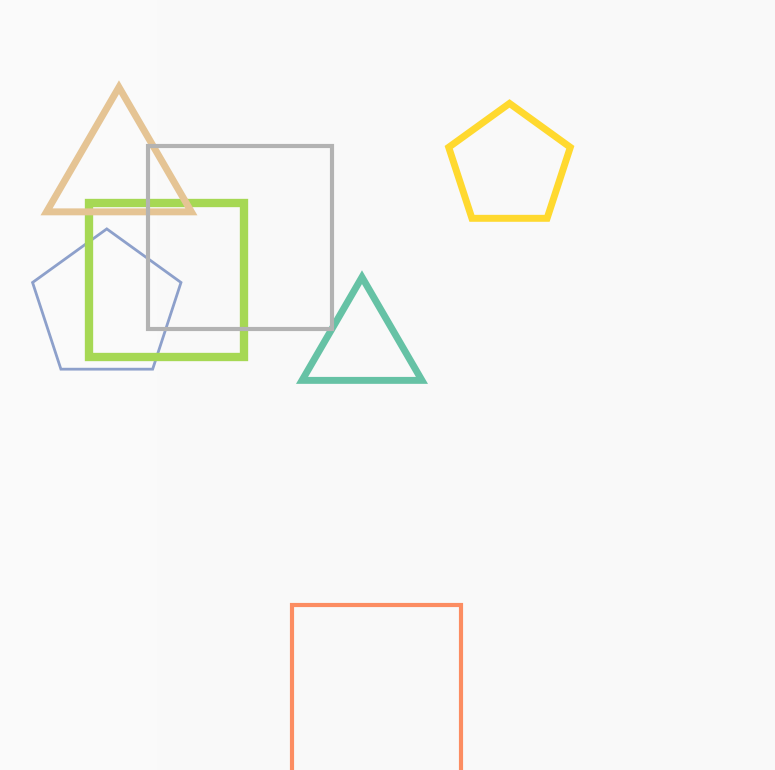[{"shape": "triangle", "thickness": 2.5, "radius": 0.45, "center": [0.467, 0.551]}, {"shape": "square", "thickness": 1.5, "radius": 0.55, "center": [0.486, 0.106]}, {"shape": "pentagon", "thickness": 1, "radius": 0.5, "center": [0.138, 0.602]}, {"shape": "square", "thickness": 3, "radius": 0.5, "center": [0.215, 0.637]}, {"shape": "pentagon", "thickness": 2.5, "radius": 0.41, "center": [0.657, 0.783]}, {"shape": "triangle", "thickness": 2.5, "radius": 0.54, "center": [0.154, 0.779]}, {"shape": "square", "thickness": 1.5, "radius": 0.59, "center": [0.31, 0.691]}]